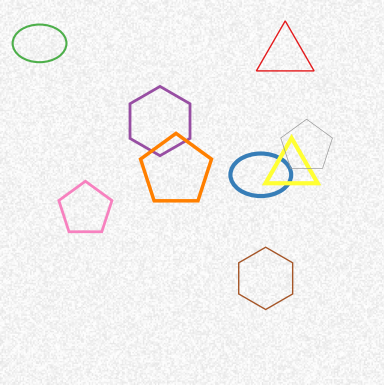[{"shape": "triangle", "thickness": 1, "radius": 0.43, "center": [0.741, 0.859]}, {"shape": "oval", "thickness": 3, "radius": 0.39, "center": [0.677, 0.546]}, {"shape": "oval", "thickness": 1.5, "radius": 0.35, "center": [0.103, 0.887]}, {"shape": "hexagon", "thickness": 2, "radius": 0.45, "center": [0.416, 0.686]}, {"shape": "pentagon", "thickness": 2.5, "radius": 0.48, "center": [0.457, 0.557]}, {"shape": "triangle", "thickness": 3, "radius": 0.39, "center": [0.757, 0.563]}, {"shape": "hexagon", "thickness": 1, "radius": 0.4, "center": [0.69, 0.277]}, {"shape": "pentagon", "thickness": 2, "radius": 0.36, "center": [0.222, 0.457]}, {"shape": "pentagon", "thickness": 0.5, "radius": 0.35, "center": [0.796, 0.62]}]